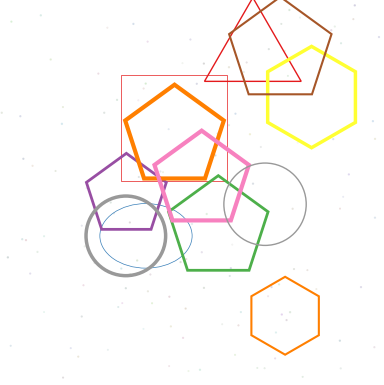[{"shape": "square", "thickness": 0.5, "radius": 0.69, "center": [0.452, 0.668]}, {"shape": "triangle", "thickness": 1, "radius": 0.73, "center": [0.657, 0.861]}, {"shape": "oval", "thickness": 0.5, "radius": 0.6, "center": [0.379, 0.387]}, {"shape": "pentagon", "thickness": 2, "radius": 0.68, "center": [0.567, 0.408]}, {"shape": "pentagon", "thickness": 2, "radius": 0.55, "center": [0.328, 0.493]}, {"shape": "pentagon", "thickness": 3, "radius": 0.67, "center": [0.453, 0.645]}, {"shape": "hexagon", "thickness": 1.5, "radius": 0.51, "center": [0.741, 0.18]}, {"shape": "hexagon", "thickness": 2.5, "radius": 0.66, "center": [0.809, 0.748]}, {"shape": "pentagon", "thickness": 1.5, "radius": 0.7, "center": [0.728, 0.868]}, {"shape": "pentagon", "thickness": 3, "radius": 0.64, "center": [0.524, 0.532]}, {"shape": "circle", "thickness": 1, "radius": 0.53, "center": [0.688, 0.47]}, {"shape": "circle", "thickness": 2.5, "radius": 0.52, "center": [0.327, 0.387]}]